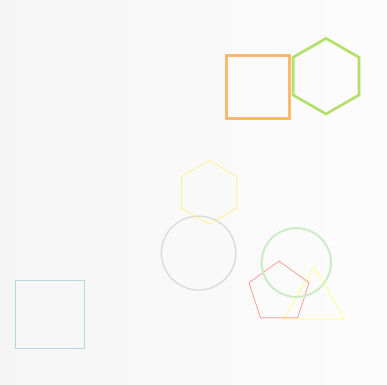[{"shape": "square", "thickness": 0.5, "radius": 0.44, "center": [0.129, 0.184]}, {"shape": "triangle", "thickness": 1, "radius": 0.45, "center": [0.81, 0.217]}, {"shape": "pentagon", "thickness": 0.5, "radius": 0.41, "center": [0.72, 0.24]}, {"shape": "square", "thickness": 2, "radius": 0.41, "center": [0.664, 0.774]}, {"shape": "hexagon", "thickness": 2, "radius": 0.49, "center": [0.841, 0.802]}, {"shape": "circle", "thickness": 1, "radius": 0.48, "center": [0.513, 0.343]}, {"shape": "circle", "thickness": 1.5, "radius": 0.45, "center": [0.765, 0.318]}, {"shape": "hexagon", "thickness": 0.5, "radius": 0.41, "center": [0.54, 0.501]}]